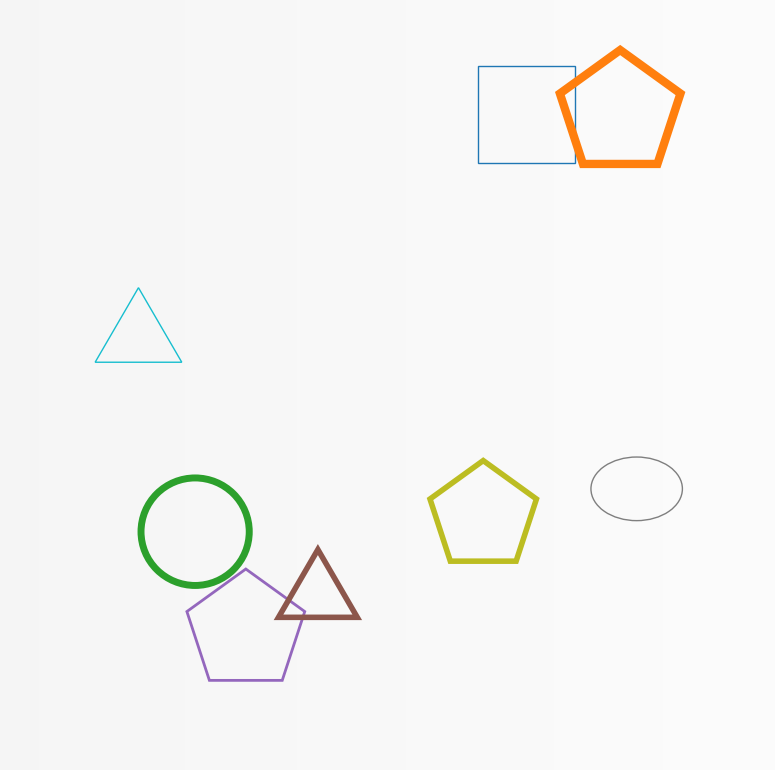[{"shape": "square", "thickness": 0.5, "radius": 0.32, "center": [0.679, 0.851]}, {"shape": "pentagon", "thickness": 3, "radius": 0.41, "center": [0.8, 0.853]}, {"shape": "circle", "thickness": 2.5, "radius": 0.35, "center": [0.252, 0.309]}, {"shape": "pentagon", "thickness": 1, "radius": 0.4, "center": [0.317, 0.181]}, {"shape": "triangle", "thickness": 2, "radius": 0.29, "center": [0.41, 0.228]}, {"shape": "oval", "thickness": 0.5, "radius": 0.3, "center": [0.822, 0.365]}, {"shape": "pentagon", "thickness": 2, "radius": 0.36, "center": [0.624, 0.33]}, {"shape": "triangle", "thickness": 0.5, "radius": 0.32, "center": [0.179, 0.562]}]